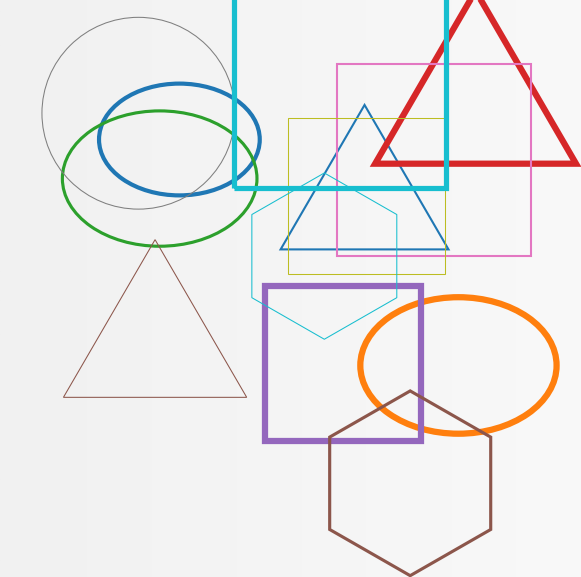[{"shape": "triangle", "thickness": 1, "radius": 0.83, "center": [0.627, 0.651]}, {"shape": "oval", "thickness": 2, "radius": 0.69, "center": [0.309, 0.758]}, {"shape": "oval", "thickness": 3, "radius": 0.84, "center": [0.789, 0.366]}, {"shape": "oval", "thickness": 1.5, "radius": 0.84, "center": [0.275, 0.69]}, {"shape": "triangle", "thickness": 3, "radius": 1.0, "center": [0.818, 0.815]}, {"shape": "square", "thickness": 3, "radius": 0.67, "center": [0.59, 0.369]}, {"shape": "triangle", "thickness": 0.5, "radius": 0.91, "center": [0.267, 0.402]}, {"shape": "hexagon", "thickness": 1.5, "radius": 0.8, "center": [0.706, 0.162]}, {"shape": "square", "thickness": 1, "radius": 0.83, "center": [0.747, 0.721]}, {"shape": "circle", "thickness": 0.5, "radius": 0.83, "center": [0.238, 0.803]}, {"shape": "square", "thickness": 0.5, "radius": 0.68, "center": [0.63, 0.66]}, {"shape": "square", "thickness": 2.5, "radius": 0.91, "center": [0.585, 0.856]}, {"shape": "hexagon", "thickness": 0.5, "radius": 0.72, "center": [0.558, 0.556]}]